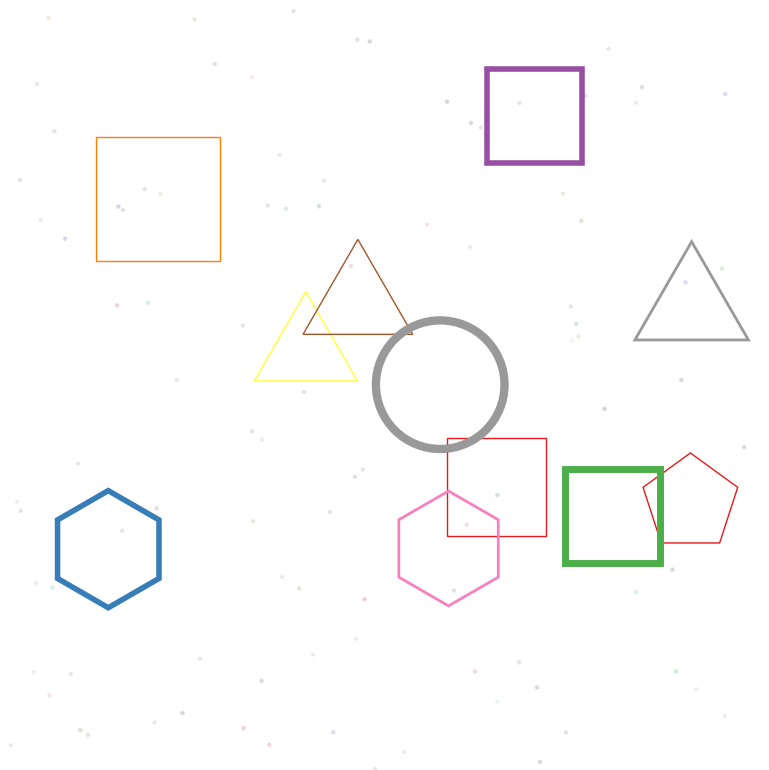[{"shape": "pentagon", "thickness": 0.5, "radius": 0.32, "center": [0.897, 0.347]}, {"shape": "square", "thickness": 0.5, "radius": 0.32, "center": [0.645, 0.367]}, {"shape": "hexagon", "thickness": 2, "radius": 0.38, "center": [0.141, 0.287]}, {"shape": "square", "thickness": 2.5, "radius": 0.31, "center": [0.795, 0.33]}, {"shape": "square", "thickness": 2, "radius": 0.31, "center": [0.694, 0.849]}, {"shape": "square", "thickness": 0.5, "radius": 0.4, "center": [0.205, 0.742]}, {"shape": "triangle", "thickness": 0.5, "radius": 0.39, "center": [0.397, 0.544]}, {"shape": "triangle", "thickness": 0.5, "radius": 0.41, "center": [0.465, 0.607]}, {"shape": "hexagon", "thickness": 1, "radius": 0.37, "center": [0.583, 0.288]}, {"shape": "circle", "thickness": 3, "radius": 0.42, "center": [0.572, 0.5]}, {"shape": "triangle", "thickness": 1, "radius": 0.43, "center": [0.898, 0.601]}]